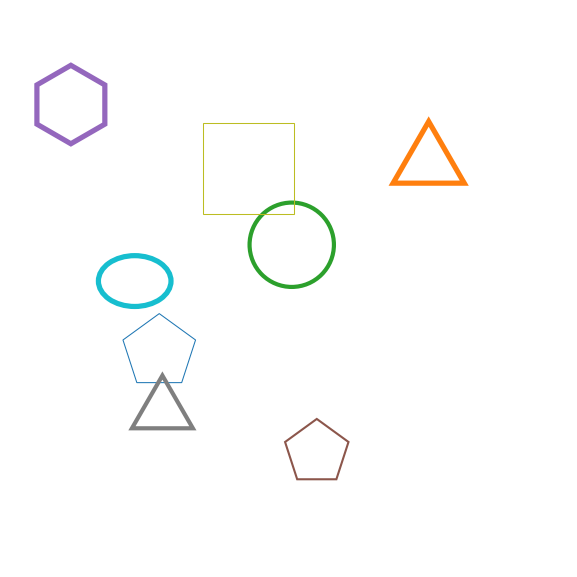[{"shape": "pentagon", "thickness": 0.5, "radius": 0.33, "center": [0.276, 0.39]}, {"shape": "triangle", "thickness": 2.5, "radius": 0.36, "center": [0.742, 0.718]}, {"shape": "circle", "thickness": 2, "radius": 0.37, "center": [0.505, 0.575]}, {"shape": "hexagon", "thickness": 2.5, "radius": 0.34, "center": [0.123, 0.818]}, {"shape": "pentagon", "thickness": 1, "radius": 0.29, "center": [0.549, 0.216]}, {"shape": "triangle", "thickness": 2, "radius": 0.3, "center": [0.281, 0.288]}, {"shape": "square", "thickness": 0.5, "radius": 0.39, "center": [0.431, 0.708]}, {"shape": "oval", "thickness": 2.5, "radius": 0.31, "center": [0.233, 0.512]}]